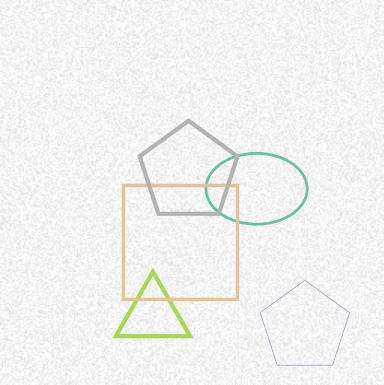[{"shape": "oval", "thickness": 2, "radius": 0.66, "center": [0.666, 0.51]}, {"shape": "pentagon", "thickness": 0.5, "radius": 0.61, "center": [0.792, 0.15]}, {"shape": "triangle", "thickness": 3, "radius": 0.56, "center": [0.397, 0.183]}, {"shape": "square", "thickness": 2.5, "radius": 0.74, "center": [0.469, 0.371]}, {"shape": "pentagon", "thickness": 3, "radius": 0.67, "center": [0.49, 0.553]}]